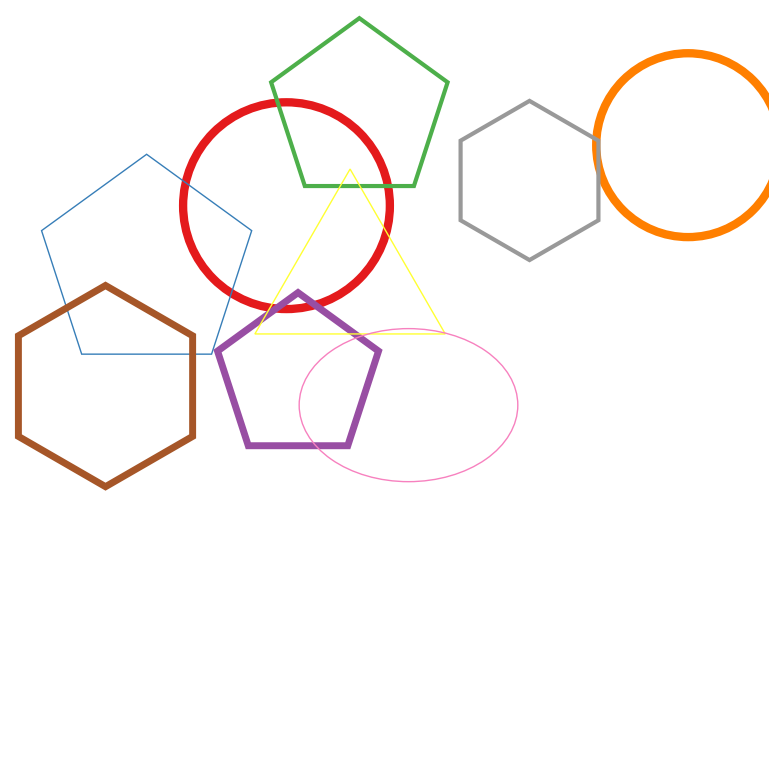[{"shape": "circle", "thickness": 3, "radius": 0.67, "center": [0.372, 0.733]}, {"shape": "pentagon", "thickness": 0.5, "radius": 0.72, "center": [0.19, 0.656]}, {"shape": "pentagon", "thickness": 1.5, "radius": 0.6, "center": [0.467, 0.856]}, {"shape": "pentagon", "thickness": 2.5, "radius": 0.55, "center": [0.387, 0.51]}, {"shape": "circle", "thickness": 3, "radius": 0.6, "center": [0.894, 0.811]}, {"shape": "triangle", "thickness": 0.5, "radius": 0.71, "center": [0.455, 0.638]}, {"shape": "hexagon", "thickness": 2.5, "radius": 0.65, "center": [0.137, 0.499]}, {"shape": "oval", "thickness": 0.5, "radius": 0.71, "center": [0.531, 0.474]}, {"shape": "hexagon", "thickness": 1.5, "radius": 0.52, "center": [0.688, 0.766]}]